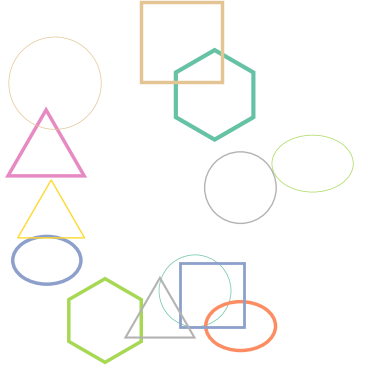[{"shape": "circle", "thickness": 0.5, "radius": 0.47, "center": [0.507, 0.244]}, {"shape": "hexagon", "thickness": 3, "radius": 0.58, "center": [0.557, 0.754]}, {"shape": "oval", "thickness": 2.5, "radius": 0.45, "center": [0.625, 0.153]}, {"shape": "square", "thickness": 2, "radius": 0.41, "center": [0.551, 0.234]}, {"shape": "oval", "thickness": 2.5, "radius": 0.44, "center": [0.122, 0.324]}, {"shape": "triangle", "thickness": 2.5, "radius": 0.57, "center": [0.12, 0.6]}, {"shape": "oval", "thickness": 0.5, "radius": 0.53, "center": [0.812, 0.575]}, {"shape": "hexagon", "thickness": 2.5, "radius": 0.54, "center": [0.273, 0.167]}, {"shape": "triangle", "thickness": 1, "radius": 0.5, "center": [0.133, 0.432]}, {"shape": "circle", "thickness": 0.5, "radius": 0.6, "center": [0.143, 0.784]}, {"shape": "square", "thickness": 2.5, "radius": 0.52, "center": [0.472, 0.891]}, {"shape": "circle", "thickness": 1, "radius": 0.46, "center": [0.624, 0.513]}, {"shape": "triangle", "thickness": 1.5, "radius": 0.52, "center": [0.415, 0.175]}]